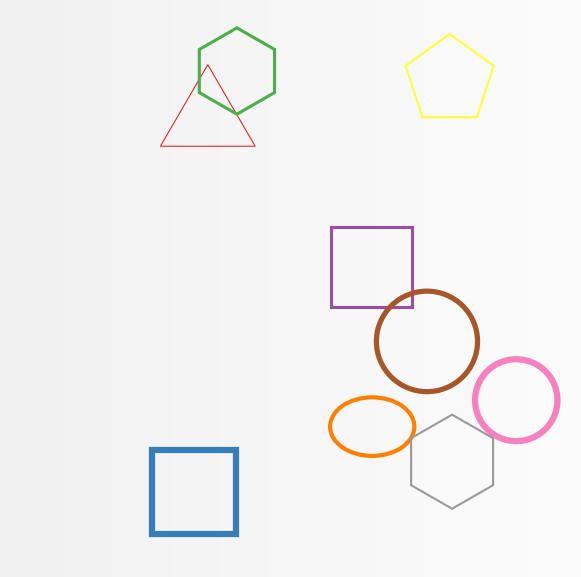[{"shape": "triangle", "thickness": 0.5, "radius": 0.47, "center": [0.357, 0.793]}, {"shape": "square", "thickness": 3, "radius": 0.36, "center": [0.334, 0.147]}, {"shape": "hexagon", "thickness": 1.5, "radius": 0.37, "center": [0.408, 0.876]}, {"shape": "square", "thickness": 1.5, "radius": 0.35, "center": [0.639, 0.537]}, {"shape": "oval", "thickness": 2, "radius": 0.36, "center": [0.64, 0.26]}, {"shape": "pentagon", "thickness": 1, "radius": 0.4, "center": [0.774, 0.861]}, {"shape": "circle", "thickness": 2.5, "radius": 0.44, "center": [0.735, 0.408]}, {"shape": "circle", "thickness": 3, "radius": 0.35, "center": [0.888, 0.306]}, {"shape": "hexagon", "thickness": 1, "radius": 0.41, "center": [0.778, 0.2]}]